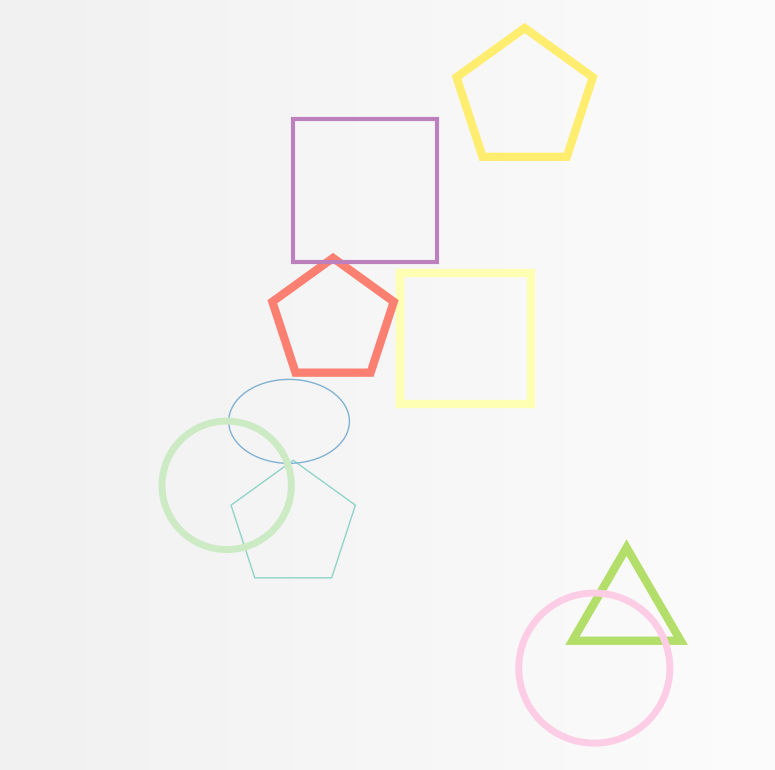[{"shape": "pentagon", "thickness": 0.5, "radius": 0.42, "center": [0.378, 0.318]}, {"shape": "square", "thickness": 3, "radius": 0.42, "center": [0.601, 0.561]}, {"shape": "pentagon", "thickness": 3, "radius": 0.41, "center": [0.43, 0.583]}, {"shape": "oval", "thickness": 0.5, "radius": 0.39, "center": [0.373, 0.453]}, {"shape": "triangle", "thickness": 3, "radius": 0.4, "center": [0.808, 0.208]}, {"shape": "circle", "thickness": 2.5, "radius": 0.49, "center": [0.767, 0.132]}, {"shape": "square", "thickness": 1.5, "radius": 0.47, "center": [0.471, 0.752]}, {"shape": "circle", "thickness": 2.5, "radius": 0.42, "center": [0.293, 0.37]}, {"shape": "pentagon", "thickness": 3, "radius": 0.46, "center": [0.677, 0.871]}]